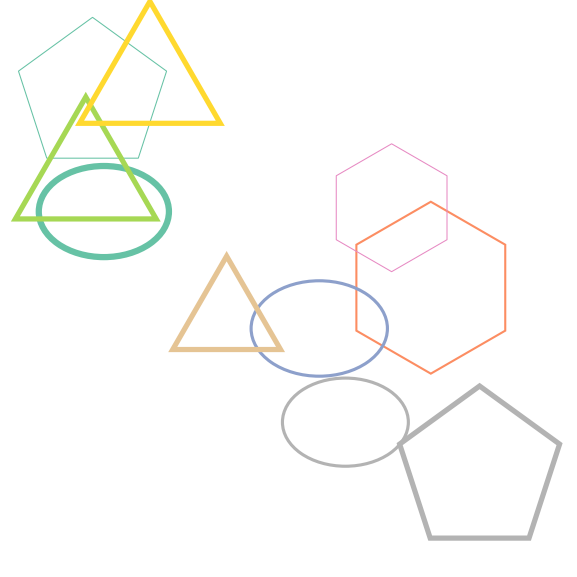[{"shape": "oval", "thickness": 3, "radius": 0.56, "center": [0.18, 0.633]}, {"shape": "pentagon", "thickness": 0.5, "radius": 0.67, "center": [0.16, 0.834]}, {"shape": "hexagon", "thickness": 1, "radius": 0.74, "center": [0.746, 0.501]}, {"shape": "oval", "thickness": 1.5, "radius": 0.59, "center": [0.553, 0.43]}, {"shape": "hexagon", "thickness": 0.5, "radius": 0.55, "center": [0.678, 0.639]}, {"shape": "triangle", "thickness": 2.5, "radius": 0.7, "center": [0.149, 0.69]}, {"shape": "triangle", "thickness": 2.5, "radius": 0.7, "center": [0.26, 0.856]}, {"shape": "triangle", "thickness": 2.5, "radius": 0.54, "center": [0.392, 0.448]}, {"shape": "oval", "thickness": 1.5, "radius": 0.55, "center": [0.598, 0.268]}, {"shape": "pentagon", "thickness": 2.5, "radius": 0.73, "center": [0.83, 0.185]}]